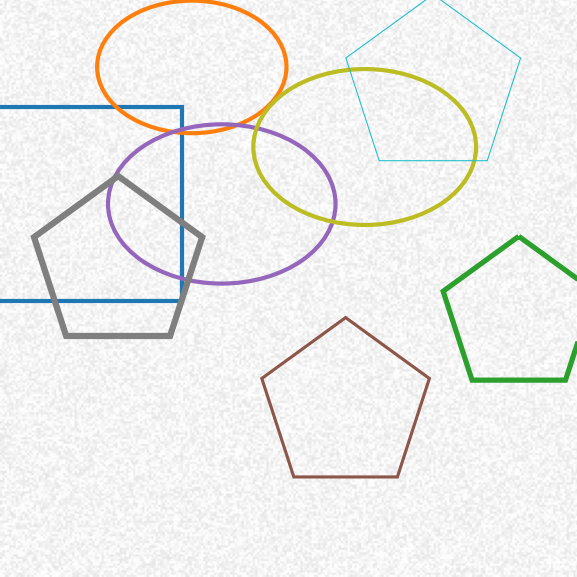[{"shape": "square", "thickness": 2, "radius": 0.84, "center": [0.147, 0.645]}, {"shape": "oval", "thickness": 2, "radius": 0.82, "center": [0.332, 0.883]}, {"shape": "pentagon", "thickness": 2.5, "radius": 0.69, "center": [0.898, 0.452]}, {"shape": "oval", "thickness": 2, "radius": 0.99, "center": [0.384, 0.646]}, {"shape": "pentagon", "thickness": 1.5, "radius": 0.76, "center": [0.598, 0.297]}, {"shape": "pentagon", "thickness": 3, "radius": 0.77, "center": [0.205, 0.541]}, {"shape": "oval", "thickness": 2, "radius": 0.96, "center": [0.632, 0.745]}, {"shape": "pentagon", "thickness": 0.5, "radius": 0.8, "center": [0.75, 0.85]}]